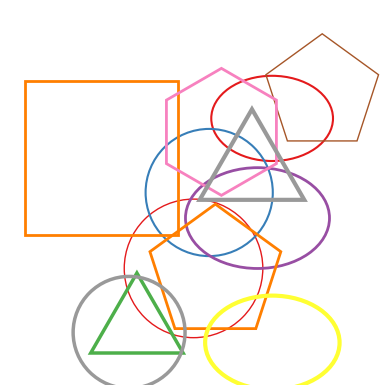[{"shape": "circle", "thickness": 1, "radius": 0.9, "center": [0.503, 0.303]}, {"shape": "oval", "thickness": 1.5, "radius": 0.79, "center": [0.707, 0.692]}, {"shape": "circle", "thickness": 1.5, "radius": 0.83, "center": [0.543, 0.5]}, {"shape": "triangle", "thickness": 2.5, "radius": 0.69, "center": [0.356, 0.152]}, {"shape": "oval", "thickness": 2, "radius": 0.94, "center": [0.669, 0.434]}, {"shape": "square", "thickness": 2, "radius": 1.0, "center": [0.264, 0.59]}, {"shape": "pentagon", "thickness": 2, "radius": 0.89, "center": [0.559, 0.291]}, {"shape": "oval", "thickness": 3, "radius": 0.87, "center": [0.707, 0.11]}, {"shape": "pentagon", "thickness": 1, "radius": 0.77, "center": [0.837, 0.758]}, {"shape": "hexagon", "thickness": 2, "radius": 0.82, "center": [0.575, 0.657]}, {"shape": "triangle", "thickness": 3, "radius": 0.78, "center": [0.654, 0.559]}, {"shape": "circle", "thickness": 2.5, "radius": 0.73, "center": [0.335, 0.137]}]